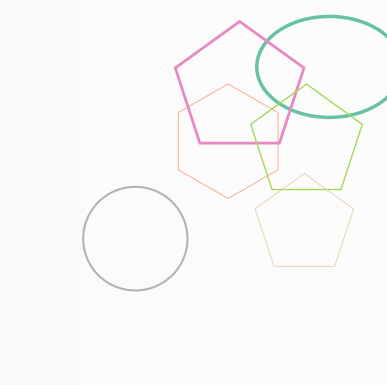[{"shape": "oval", "thickness": 2.5, "radius": 0.94, "center": [0.85, 0.826]}, {"shape": "hexagon", "thickness": 0.5, "radius": 0.74, "center": [0.589, 0.633]}, {"shape": "pentagon", "thickness": 2, "radius": 0.87, "center": [0.618, 0.77]}, {"shape": "pentagon", "thickness": 1, "radius": 0.76, "center": [0.791, 0.63]}, {"shape": "pentagon", "thickness": 0.5, "radius": 0.67, "center": [0.785, 0.416]}, {"shape": "circle", "thickness": 1.5, "radius": 0.67, "center": [0.349, 0.38]}]